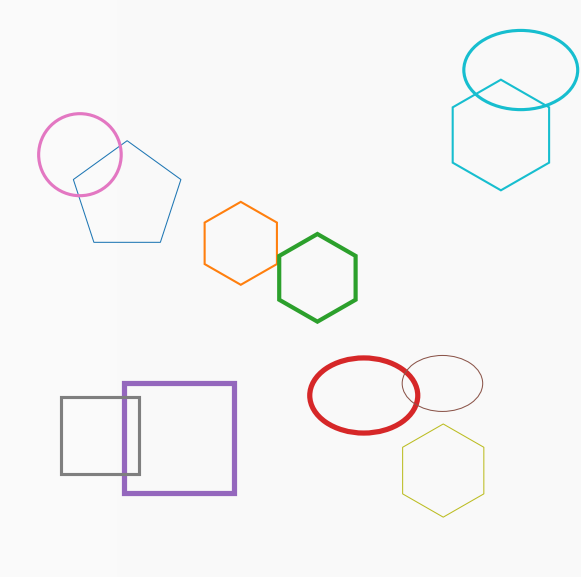[{"shape": "pentagon", "thickness": 0.5, "radius": 0.49, "center": [0.219, 0.658]}, {"shape": "hexagon", "thickness": 1, "radius": 0.36, "center": [0.414, 0.578]}, {"shape": "hexagon", "thickness": 2, "radius": 0.38, "center": [0.546, 0.518]}, {"shape": "oval", "thickness": 2.5, "radius": 0.46, "center": [0.626, 0.314]}, {"shape": "square", "thickness": 2.5, "radius": 0.47, "center": [0.309, 0.241]}, {"shape": "oval", "thickness": 0.5, "radius": 0.35, "center": [0.761, 0.335]}, {"shape": "circle", "thickness": 1.5, "radius": 0.36, "center": [0.138, 0.731]}, {"shape": "square", "thickness": 1.5, "radius": 0.34, "center": [0.173, 0.245]}, {"shape": "hexagon", "thickness": 0.5, "radius": 0.4, "center": [0.763, 0.184]}, {"shape": "hexagon", "thickness": 1, "radius": 0.48, "center": [0.862, 0.765]}, {"shape": "oval", "thickness": 1.5, "radius": 0.49, "center": [0.896, 0.878]}]